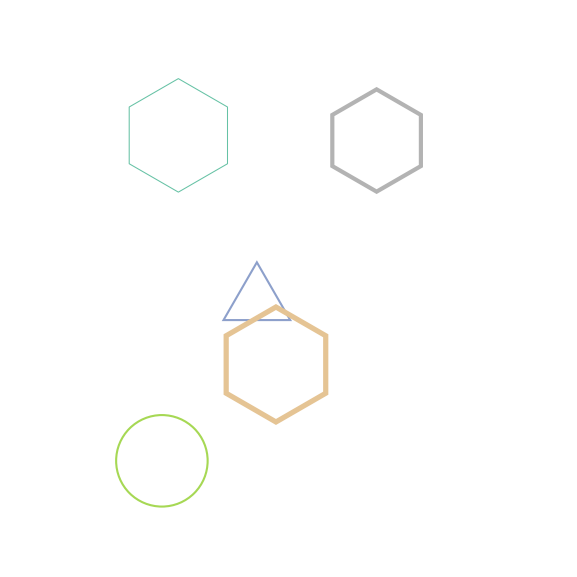[{"shape": "hexagon", "thickness": 0.5, "radius": 0.49, "center": [0.309, 0.765]}, {"shape": "triangle", "thickness": 1, "radius": 0.33, "center": [0.445, 0.478]}, {"shape": "circle", "thickness": 1, "radius": 0.4, "center": [0.28, 0.201]}, {"shape": "hexagon", "thickness": 2.5, "radius": 0.5, "center": [0.478, 0.368]}, {"shape": "hexagon", "thickness": 2, "radius": 0.44, "center": [0.652, 0.756]}]